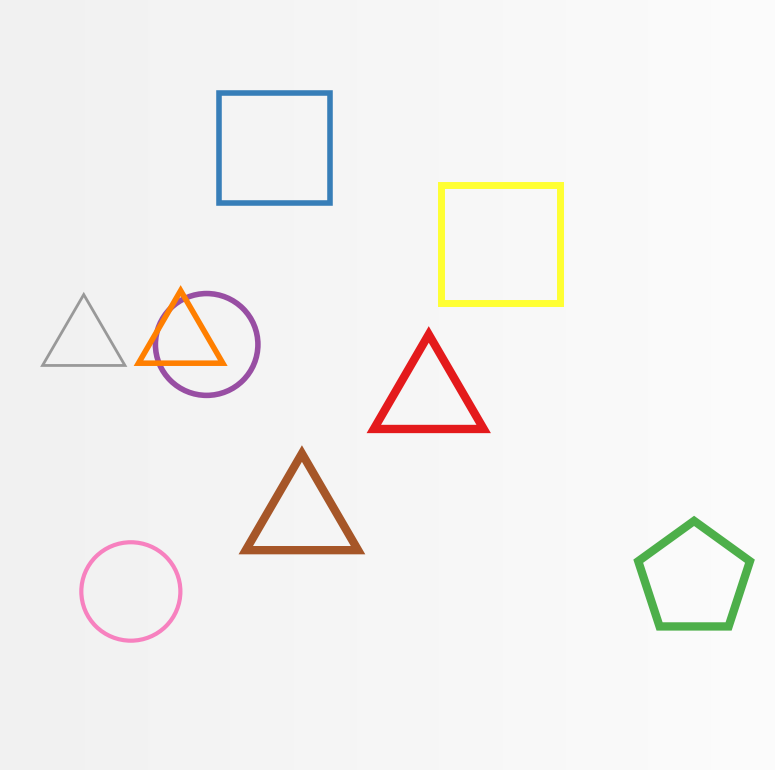[{"shape": "triangle", "thickness": 3, "radius": 0.41, "center": [0.553, 0.484]}, {"shape": "square", "thickness": 2, "radius": 0.36, "center": [0.354, 0.808]}, {"shape": "pentagon", "thickness": 3, "radius": 0.38, "center": [0.896, 0.248]}, {"shape": "circle", "thickness": 2, "radius": 0.33, "center": [0.267, 0.553]}, {"shape": "triangle", "thickness": 2, "radius": 0.31, "center": [0.233, 0.56]}, {"shape": "square", "thickness": 2.5, "radius": 0.38, "center": [0.646, 0.683]}, {"shape": "triangle", "thickness": 3, "radius": 0.42, "center": [0.39, 0.327]}, {"shape": "circle", "thickness": 1.5, "radius": 0.32, "center": [0.169, 0.232]}, {"shape": "triangle", "thickness": 1, "radius": 0.31, "center": [0.108, 0.556]}]